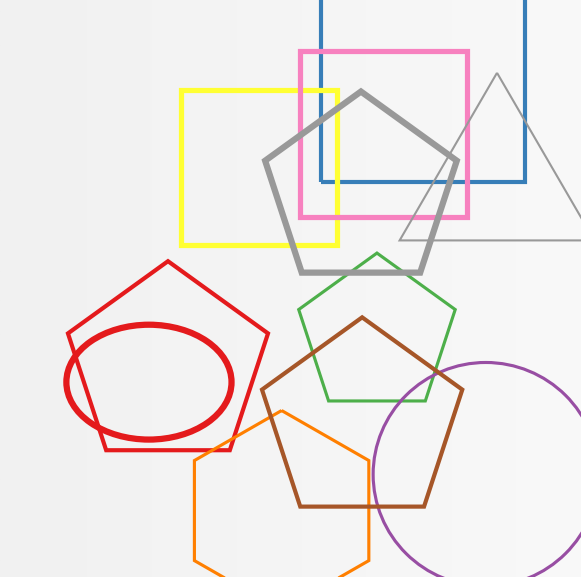[{"shape": "oval", "thickness": 3, "radius": 0.71, "center": [0.256, 0.337]}, {"shape": "pentagon", "thickness": 2, "radius": 0.9, "center": [0.289, 0.366]}, {"shape": "square", "thickness": 2, "radius": 0.88, "center": [0.728, 0.859]}, {"shape": "pentagon", "thickness": 1.5, "radius": 0.71, "center": [0.649, 0.419]}, {"shape": "circle", "thickness": 1.5, "radius": 0.97, "center": [0.836, 0.178]}, {"shape": "hexagon", "thickness": 1.5, "radius": 0.87, "center": [0.485, 0.115]}, {"shape": "square", "thickness": 2.5, "radius": 0.67, "center": [0.445, 0.71]}, {"shape": "pentagon", "thickness": 2, "radius": 0.91, "center": [0.623, 0.268]}, {"shape": "square", "thickness": 2.5, "radius": 0.72, "center": [0.661, 0.768]}, {"shape": "pentagon", "thickness": 3, "radius": 0.87, "center": [0.621, 0.667]}, {"shape": "triangle", "thickness": 1, "radius": 0.97, "center": [0.855, 0.68]}]